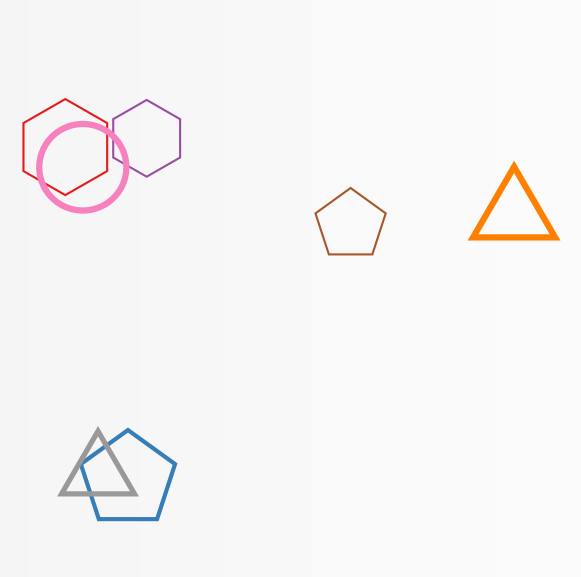[{"shape": "hexagon", "thickness": 1, "radius": 0.42, "center": [0.112, 0.744]}, {"shape": "pentagon", "thickness": 2, "radius": 0.43, "center": [0.22, 0.169]}, {"shape": "hexagon", "thickness": 1, "radius": 0.33, "center": [0.252, 0.76]}, {"shape": "triangle", "thickness": 3, "radius": 0.41, "center": [0.884, 0.629]}, {"shape": "pentagon", "thickness": 1, "radius": 0.32, "center": [0.603, 0.61]}, {"shape": "circle", "thickness": 3, "radius": 0.37, "center": [0.142, 0.71]}, {"shape": "triangle", "thickness": 2.5, "radius": 0.36, "center": [0.169, 0.18]}]